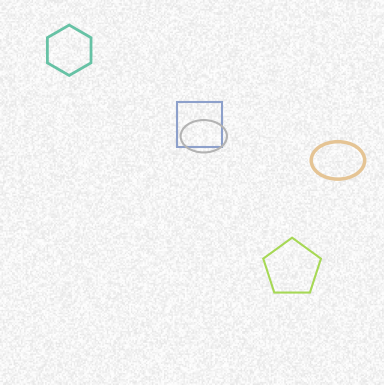[{"shape": "hexagon", "thickness": 2, "radius": 0.33, "center": [0.18, 0.869]}, {"shape": "square", "thickness": 1.5, "radius": 0.29, "center": [0.519, 0.676]}, {"shape": "pentagon", "thickness": 1.5, "radius": 0.39, "center": [0.759, 0.304]}, {"shape": "oval", "thickness": 2.5, "radius": 0.35, "center": [0.878, 0.583]}, {"shape": "oval", "thickness": 1.5, "radius": 0.3, "center": [0.529, 0.646]}]